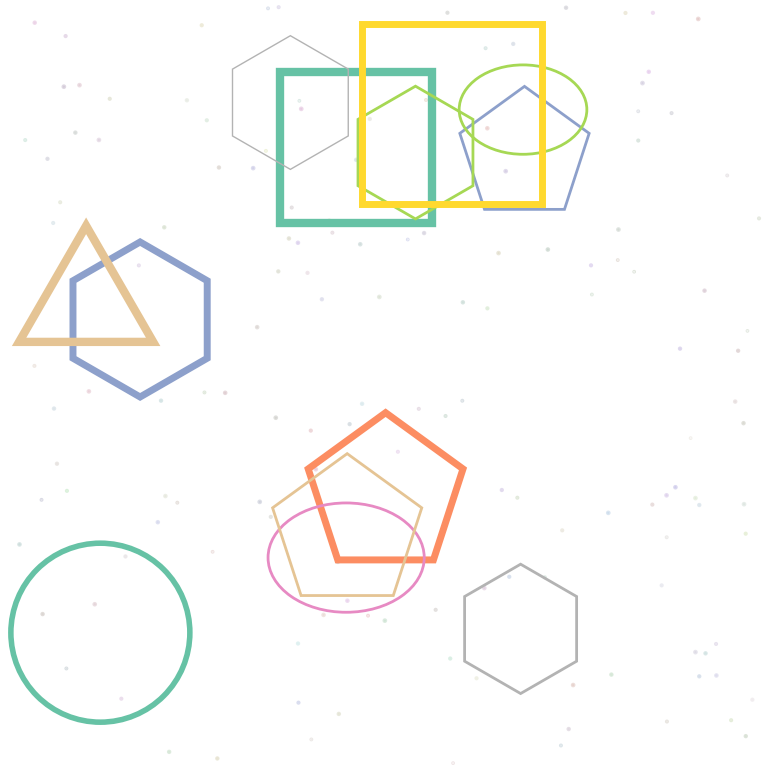[{"shape": "circle", "thickness": 2, "radius": 0.58, "center": [0.13, 0.178]}, {"shape": "square", "thickness": 3, "radius": 0.49, "center": [0.463, 0.808]}, {"shape": "pentagon", "thickness": 2.5, "radius": 0.53, "center": [0.501, 0.358]}, {"shape": "pentagon", "thickness": 1, "radius": 0.44, "center": [0.681, 0.8]}, {"shape": "hexagon", "thickness": 2.5, "radius": 0.5, "center": [0.182, 0.585]}, {"shape": "oval", "thickness": 1, "radius": 0.51, "center": [0.45, 0.276]}, {"shape": "hexagon", "thickness": 1, "radius": 0.43, "center": [0.54, 0.802]}, {"shape": "oval", "thickness": 1, "radius": 0.41, "center": [0.679, 0.858]}, {"shape": "square", "thickness": 2.5, "radius": 0.58, "center": [0.587, 0.852]}, {"shape": "pentagon", "thickness": 1, "radius": 0.51, "center": [0.451, 0.309]}, {"shape": "triangle", "thickness": 3, "radius": 0.5, "center": [0.112, 0.606]}, {"shape": "hexagon", "thickness": 0.5, "radius": 0.43, "center": [0.377, 0.867]}, {"shape": "hexagon", "thickness": 1, "radius": 0.42, "center": [0.676, 0.183]}]